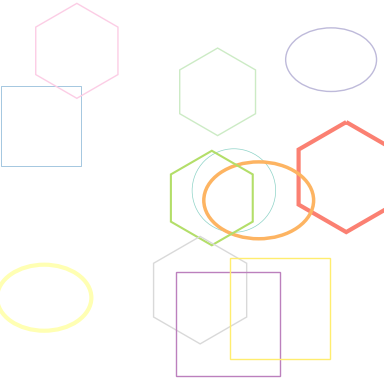[{"shape": "circle", "thickness": 0.5, "radius": 0.54, "center": [0.608, 0.505]}, {"shape": "oval", "thickness": 3, "radius": 0.61, "center": [0.115, 0.227]}, {"shape": "oval", "thickness": 1, "radius": 0.59, "center": [0.86, 0.845]}, {"shape": "hexagon", "thickness": 3, "radius": 0.71, "center": [0.899, 0.54]}, {"shape": "square", "thickness": 0.5, "radius": 0.52, "center": [0.107, 0.673]}, {"shape": "oval", "thickness": 2.5, "radius": 0.71, "center": [0.672, 0.48]}, {"shape": "hexagon", "thickness": 1.5, "radius": 0.61, "center": [0.55, 0.486]}, {"shape": "hexagon", "thickness": 1, "radius": 0.62, "center": [0.2, 0.868]}, {"shape": "hexagon", "thickness": 1, "radius": 0.7, "center": [0.52, 0.246]}, {"shape": "square", "thickness": 1, "radius": 0.68, "center": [0.592, 0.158]}, {"shape": "hexagon", "thickness": 1, "radius": 0.57, "center": [0.565, 0.762]}, {"shape": "square", "thickness": 1, "radius": 0.65, "center": [0.727, 0.199]}]